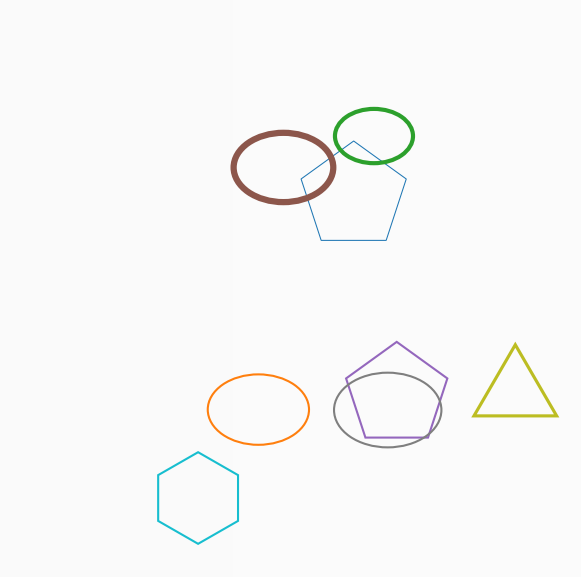[{"shape": "pentagon", "thickness": 0.5, "radius": 0.48, "center": [0.608, 0.66]}, {"shape": "oval", "thickness": 1, "radius": 0.44, "center": [0.445, 0.29]}, {"shape": "oval", "thickness": 2, "radius": 0.34, "center": [0.643, 0.764]}, {"shape": "pentagon", "thickness": 1, "radius": 0.46, "center": [0.683, 0.316]}, {"shape": "oval", "thickness": 3, "radius": 0.43, "center": [0.488, 0.709]}, {"shape": "oval", "thickness": 1, "radius": 0.46, "center": [0.667, 0.289]}, {"shape": "triangle", "thickness": 1.5, "radius": 0.41, "center": [0.887, 0.32]}, {"shape": "hexagon", "thickness": 1, "radius": 0.4, "center": [0.341, 0.137]}]